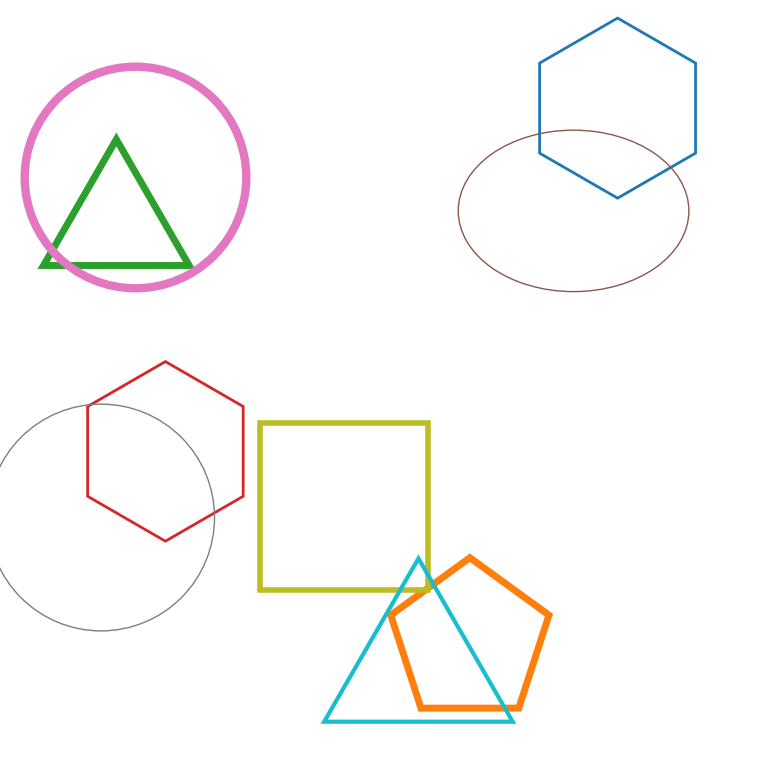[{"shape": "hexagon", "thickness": 1, "radius": 0.58, "center": [0.802, 0.86]}, {"shape": "pentagon", "thickness": 2.5, "radius": 0.54, "center": [0.61, 0.168]}, {"shape": "triangle", "thickness": 2.5, "radius": 0.55, "center": [0.151, 0.71]}, {"shape": "hexagon", "thickness": 1, "radius": 0.58, "center": [0.215, 0.414]}, {"shape": "oval", "thickness": 0.5, "radius": 0.75, "center": [0.745, 0.726]}, {"shape": "circle", "thickness": 3, "radius": 0.72, "center": [0.176, 0.77]}, {"shape": "circle", "thickness": 0.5, "radius": 0.74, "center": [0.131, 0.328]}, {"shape": "square", "thickness": 2, "radius": 0.54, "center": [0.447, 0.342]}, {"shape": "triangle", "thickness": 1.5, "radius": 0.71, "center": [0.543, 0.133]}]